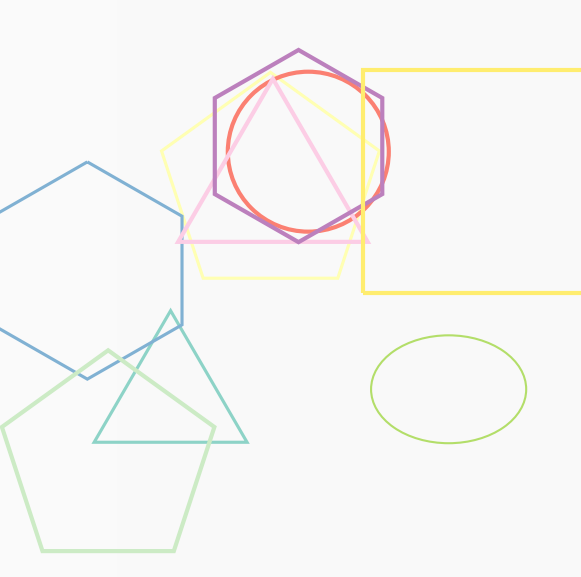[{"shape": "triangle", "thickness": 1.5, "radius": 0.76, "center": [0.294, 0.309]}, {"shape": "pentagon", "thickness": 1.5, "radius": 0.99, "center": [0.465, 0.677]}, {"shape": "circle", "thickness": 2, "radius": 0.69, "center": [0.53, 0.736]}, {"shape": "hexagon", "thickness": 1.5, "radius": 0.94, "center": [0.15, 0.531]}, {"shape": "oval", "thickness": 1, "radius": 0.67, "center": [0.772, 0.325]}, {"shape": "triangle", "thickness": 2, "radius": 0.94, "center": [0.47, 0.674]}, {"shape": "hexagon", "thickness": 2, "radius": 0.83, "center": [0.514, 0.746]}, {"shape": "pentagon", "thickness": 2, "radius": 0.96, "center": [0.186, 0.2]}, {"shape": "square", "thickness": 2, "radius": 0.97, "center": [0.818, 0.685]}]